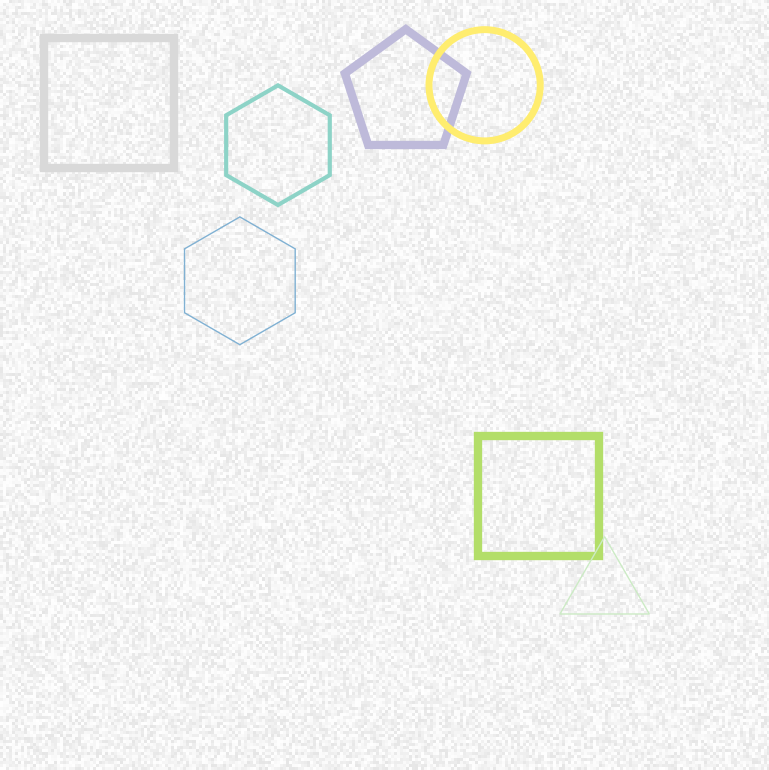[{"shape": "hexagon", "thickness": 1.5, "radius": 0.39, "center": [0.361, 0.811]}, {"shape": "pentagon", "thickness": 3, "radius": 0.42, "center": [0.527, 0.879]}, {"shape": "hexagon", "thickness": 0.5, "radius": 0.41, "center": [0.312, 0.635]}, {"shape": "square", "thickness": 3, "radius": 0.39, "center": [0.699, 0.356]}, {"shape": "square", "thickness": 3, "radius": 0.42, "center": [0.141, 0.866]}, {"shape": "triangle", "thickness": 0.5, "radius": 0.33, "center": [0.785, 0.236]}, {"shape": "circle", "thickness": 2.5, "radius": 0.36, "center": [0.629, 0.889]}]